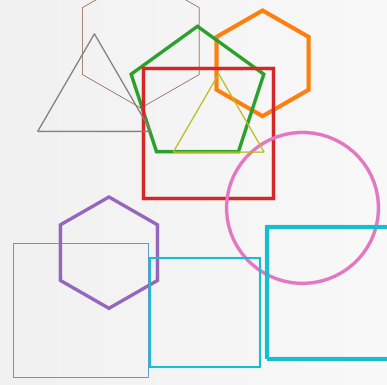[{"shape": "square", "thickness": 0.5, "radius": 0.87, "center": [0.208, 0.194]}, {"shape": "hexagon", "thickness": 3, "radius": 0.69, "center": [0.678, 0.835]}, {"shape": "pentagon", "thickness": 2.5, "radius": 0.9, "center": [0.51, 0.752]}, {"shape": "square", "thickness": 2.5, "radius": 0.84, "center": [0.537, 0.655]}, {"shape": "hexagon", "thickness": 2.5, "radius": 0.72, "center": [0.281, 0.344]}, {"shape": "hexagon", "thickness": 0.5, "radius": 0.87, "center": [0.363, 0.893]}, {"shape": "circle", "thickness": 2.5, "radius": 0.98, "center": [0.781, 0.46]}, {"shape": "triangle", "thickness": 1, "radius": 0.84, "center": [0.244, 0.743]}, {"shape": "triangle", "thickness": 1, "radius": 0.68, "center": [0.564, 0.673]}, {"shape": "square", "thickness": 3, "radius": 0.86, "center": [0.861, 0.24]}, {"shape": "square", "thickness": 1.5, "radius": 0.71, "center": [0.529, 0.188]}]